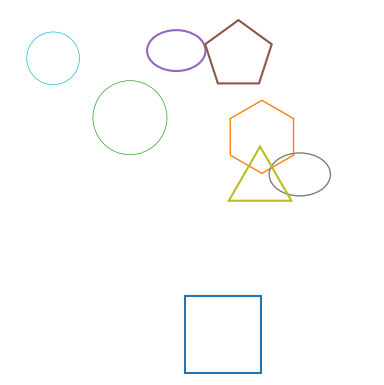[{"shape": "square", "thickness": 1.5, "radius": 0.5, "center": [0.579, 0.131]}, {"shape": "hexagon", "thickness": 1, "radius": 0.47, "center": [0.68, 0.645]}, {"shape": "circle", "thickness": 0.5, "radius": 0.48, "center": [0.338, 0.694]}, {"shape": "oval", "thickness": 1.5, "radius": 0.38, "center": [0.458, 0.869]}, {"shape": "pentagon", "thickness": 1.5, "radius": 0.45, "center": [0.619, 0.857]}, {"shape": "oval", "thickness": 1, "radius": 0.4, "center": [0.779, 0.547]}, {"shape": "triangle", "thickness": 1.5, "radius": 0.47, "center": [0.676, 0.526]}, {"shape": "circle", "thickness": 0.5, "radius": 0.34, "center": [0.138, 0.848]}]